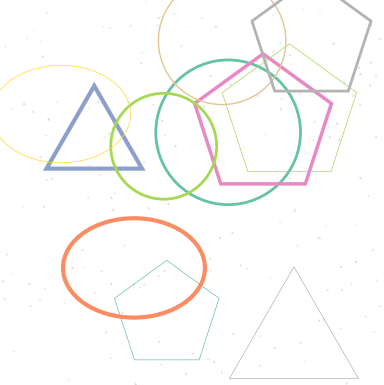[{"shape": "pentagon", "thickness": 0.5, "radius": 0.71, "center": [0.433, 0.181]}, {"shape": "circle", "thickness": 2, "radius": 0.94, "center": [0.593, 0.656]}, {"shape": "oval", "thickness": 3, "radius": 0.92, "center": [0.348, 0.304]}, {"shape": "triangle", "thickness": 3, "radius": 0.72, "center": [0.245, 0.634]}, {"shape": "pentagon", "thickness": 2.5, "radius": 0.93, "center": [0.683, 0.673]}, {"shape": "circle", "thickness": 2, "radius": 0.69, "center": [0.425, 0.62]}, {"shape": "pentagon", "thickness": 0.5, "radius": 0.92, "center": [0.752, 0.703]}, {"shape": "oval", "thickness": 0.5, "radius": 0.9, "center": [0.158, 0.704]}, {"shape": "circle", "thickness": 1, "radius": 0.83, "center": [0.577, 0.894]}, {"shape": "pentagon", "thickness": 2, "radius": 0.81, "center": [0.809, 0.895]}, {"shape": "triangle", "thickness": 0.5, "radius": 0.97, "center": [0.763, 0.114]}]